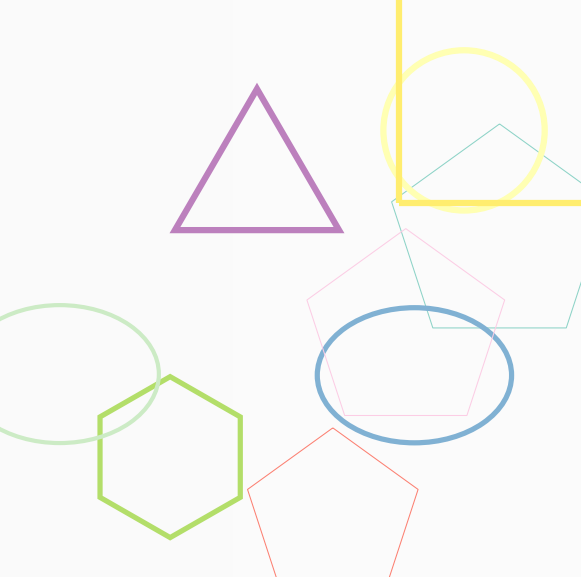[{"shape": "pentagon", "thickness": 0.5, "radius": 0.98, "center": [0.859, 0.589]}, {"shape": "circle", "thickness": 3, "radius": 0.69, "center": [0.798, 0.773]}, {"shape": "pentagon", "thickness": 0.5, "radius": 0.77, "center": [0.573, 0.104]}, {"shape": "oval", "thickness": 2.5, "radius": 0.84, "center": [0.713, 0.349]}, {"shape": "hexagon", "thickness": 2.5, "radius": 0.7, "center": [0.293, 0.208]}, {"shape": "pentagon", "thickness": 0.5, "radius": 0.89, "center": [0.698, 0.424]}, {"shape": "triangle", "thickness": 3, "radius": 0.81, "center": [0.442, 0.682]}, {"shape": "oval", "thickness": 2, "radius": 0.85, "center": [0.103, 0.351]}, {"shape": "square", "thickness": 3, "radius": 0.89, "center": [0.864, 0.826]}]